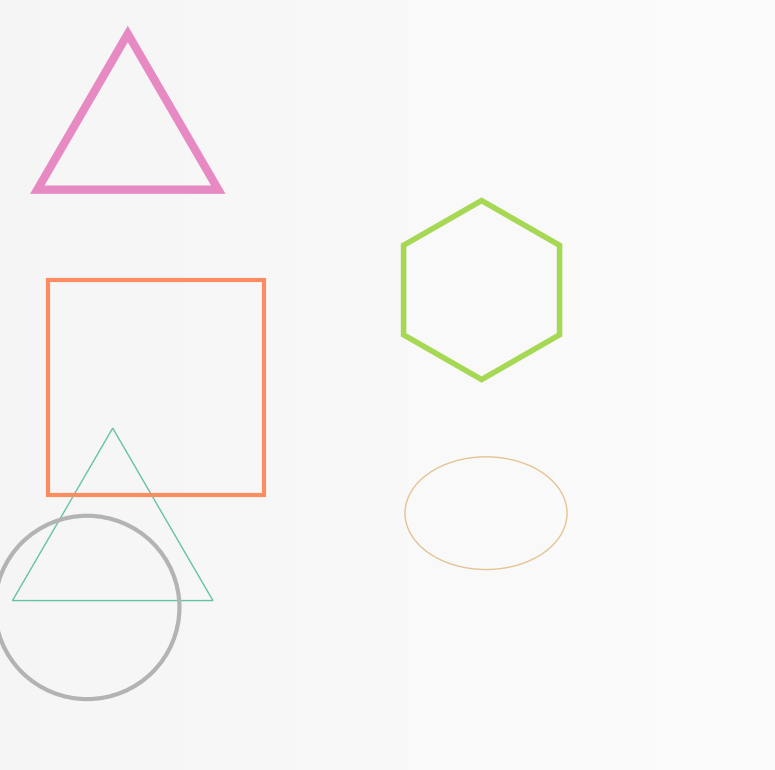[{"shape": "triangle", "thickness": 0.5, "radius": 0.75, "center": [0.145, 0.295]}, {"shape": "square", "thickness": 1.5, "radius": 0.7, "center": [0.201, 0.497]}, {"shape": "triangle", "thickness": 3, "radius": 0.67, "center": [0.165, 0.821]}, {"shape": "hexagon", "thickness": 2, "radius": 0.58, "center": [0.621, 0.623]}, {"shape": "oval", "thickness": 0.5, "radius": 0.52, "center": [0.627, 0.334]}, {"shape": "circle", "thickness": 1.5, "radius": 0.6, "center": [0.112, 0.211]}]